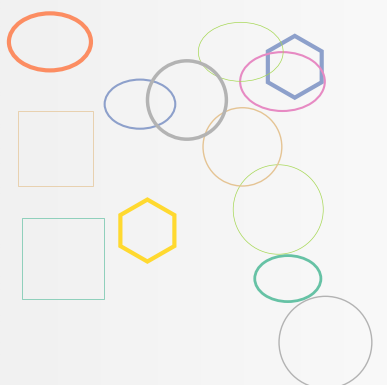[{"shape": "oval", "thickness": 2, "radius": 0.43, "center": [0.743, 0.276]}, {"shape": "square", "thickness": 0.5, "radius": 0.53, "center": [0.163, 0.329]}, {"shape": "oval", "thickness": 3, "radius": 0.53, "center": [0.129, 0.891]}, {"shape": "hexagon", "thickness": 3, "radius": 0.4, "center": [0.761, 0.827]}, {"shape": "oval", "thickness": 1.5, "radius": 0.46, "center": [0.361, 0.729]}, {"shape": "oval", "thickness": 1.5, "radius": 0.55, "center": [0.729, 0.788]}, {"shape": "oval", "thickness": 0.5, "radius": 0.55, "center": [0.621, 0.865]}, {"shape": "circle", "thickness": 0.5, "radius": 0.58, "center": [0.718, 0.456]}, {"shape": "hexagon", "thickness": 3, "radius": 0.4, "center": [0.38, 0.401]}, {"shape": "circle", "thickness": 1, "radius": 0.51, "center": [0.626, 0.619]}, {"shape": "square", "thickness": 0.5, "radius": 0.49, "center": [0.144, 0.615]}, {"shape": "circle", "thickness": 2.5, "radius": 0.51, "center": [0.482, 0.74]}, {"shape": "circle", "thickness": 1, "radius": 0.6, "center": [0.84, 0.111]}]